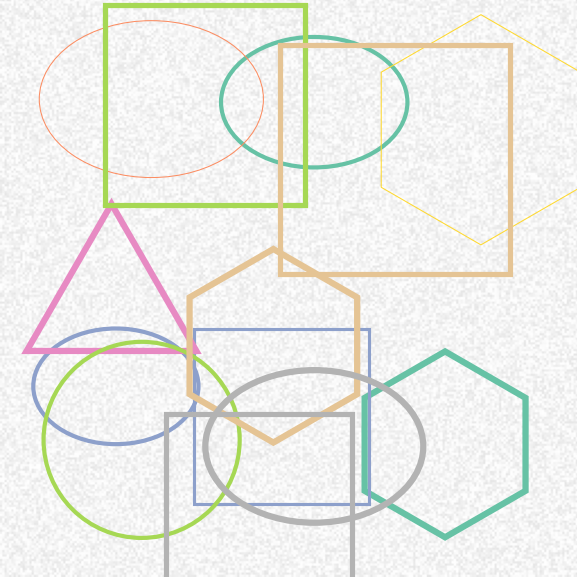[{"shape": "oval", "thickness": 2, "radius": 0.81, "center": [0.544, 0.822]}, {"shape": "hexagon", "thickness": 3, "radius": 0.8, "center": [0.771, 0.23]}, {"shape": "oval", "thickness": 0.5, "radius": 0.97, "center": [0.262, 0.828]}, {"shape": "oval", "thickness": 2, "radius": 0.72, "center": [0.201, 0.33]}, {"shape": "square", "thickness": 1.5, "radius": 0.76, "center": [0.487, 0.277]}, {"shape": "triangle", "thickness": 3, "radius": 0.85, "center": [0.193, 0.476]}, {"shape": "square", "thickness": 2.5, "radius": 0.87, "center": [0.355, 0.818]}, {"shape": "circle", "thickness": 2, "radius": 0.85, "center": [0.245, 0.237]}, {"shape": "hexagon", "thickness": 0.5, "radius": 1.0, "center": [0.833, 0.774]}, {"shape": "square", "thickness": 2.5, "radius": 0.99, "center": [0.684, 0.723]}, {"shape": "hexagon", "thickness": 3, "radius": 0.84, "center": [0.473, 0.4]}, {"shape": "square", "thickness": 2.5, "radius": 0.8, "center": [0.449, 0.122]}, {"shape": "oval", "thickness": 3, "radius": 0.94, "center": [0.544, 0.226]}]